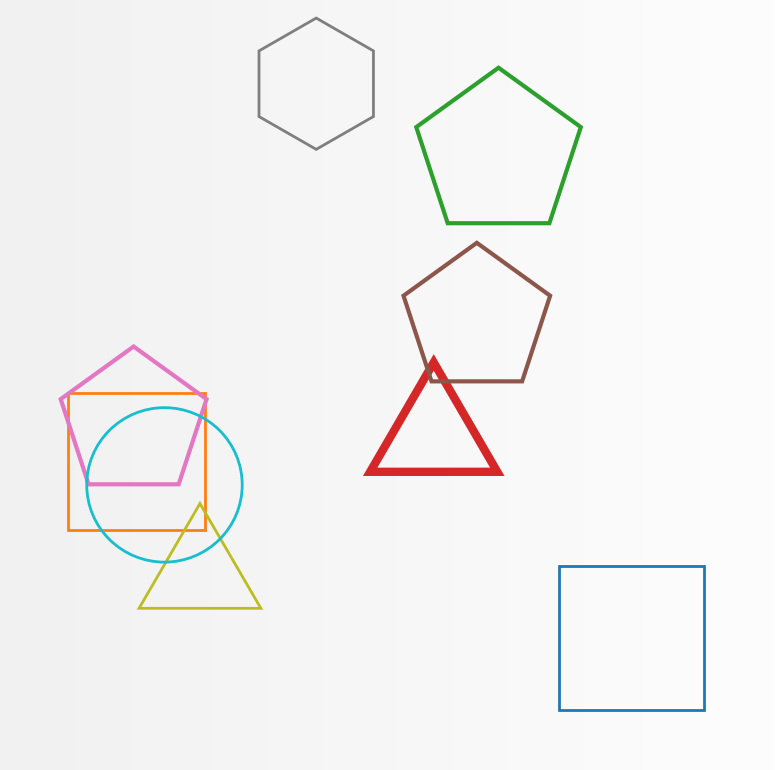[{"shape": "square", "thickness": 1, "radius": 0.47, "center": [0.815, 0.171]}, {"shape": "square", "thickness": 1, "radius": 0.44, "center": [0.176, 0.401]}, {"shape": "pentagon", "thickness": 1.5, "radius": 0.56, "center": [0.643, 0.8]}, {"shape": "triangle", "thickness": 3, "radius": 0.47, "center": [0.56, 0.435]}, {"shape": "pentagon", "thickness": 1.5, "radius": 0.5, "center": [0.615, 0.585]}, {"shape": "pentagon", "thickness": 1.5, "radius": 0.49, "center": [0.172, 0.451]}, {"shape": "hexagon", "thickness": 1, "radius": 0.43, "center": [0.408, 0.891]}, {"shape": "triangle", "thickness": 1, "radius": 0.45, "center": [0.258, 0.255]}, {"shape": "circle", "thickness": 1, "radius": 0.5, "center": [0.212, 0.37]}]